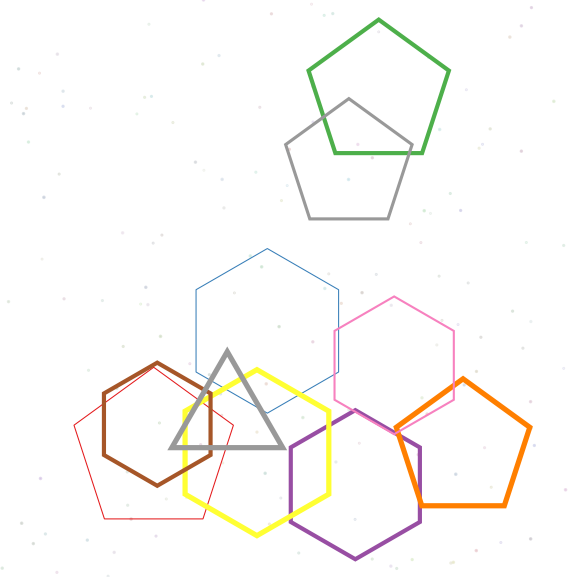[{"shape": "pentagon", "thickness": 0.5, "radius": 0.73, "center": [0.266, 0.218]}, {"shape": "hexagon", "thickness": 0.5, "radius": 0.71, "center": [0.463, 0.426]}, {"shape": "pentagon", "thickness": 2, "radius": 0.64, "center": [0.656, 0.837]}, {"shape": "hexagon", "thickness": 2, "radius": 0.65, "center": [0.615, 0.16]}, {"shape": "pentagon", "thickness": 2.5, "radius": 0.61, "center": [0.802, 0.222]}, {"shape": "hexagon", "thickness": 2.5, "radius": 0.72, "center": [0.445, 0.215]}, {"shape": "hexagon", "thickness": 2, "radius": 0.53, "center": [0.272, 0.265]}, {"shape": "hexagon", "thickness": 1, "radius": 0.6, "center": [0.683, 0.367]}, {"shape": "pentagon", "thickness": 1.5, "radius": 0.58, "center": [0.604, 0.713]}, {"shape": "triangle", "thickness": 2.5, "radius": 0.55, "center": [0.394, 0.279]}]